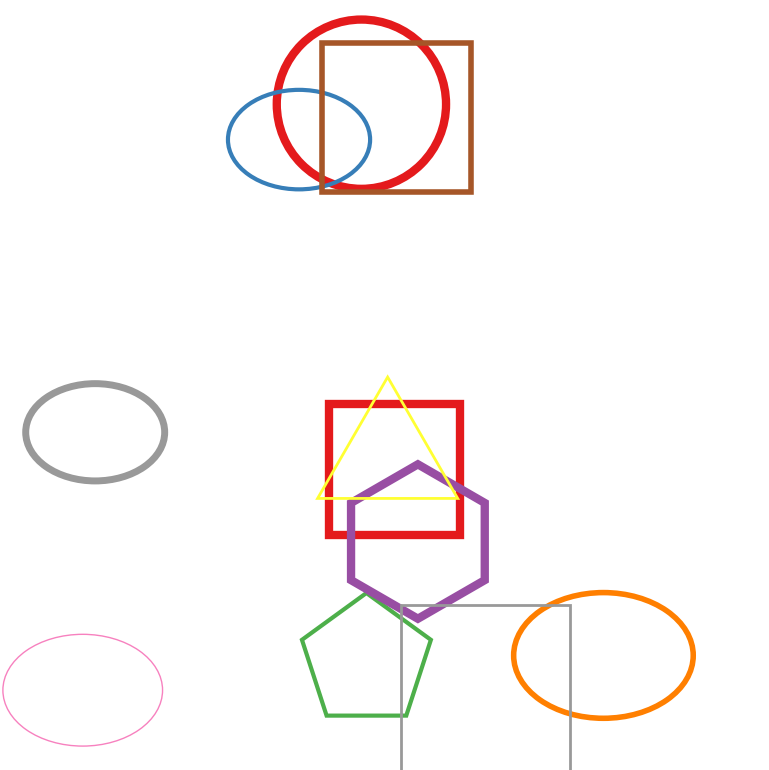[{"shape": "square", "thickness": 3, "radius": 0.43, "center": [0.512, 0.39]}, {"shape": "circle", "thickness": 3, "radius": 0.55, "center": [0.469, 0.865]}, {"shape": "oval", "thickness": 1.5, "radius": 0.46, "center": [0.388, 0.819]}, {"shape": "pentagon", "thickness": 1.5, "radius": 0.44, "center": [0.476, 0.142]}, {"shape": "hexagon", "thickness": 3, "radius": 0.5, "center": [0.543, 0.297]}, {"shape": "oval", "thickness": 2, "radius": 0.58, "center": [0.784, 0.149]}, {"shape": "triangle", "thickness": 1, "radius": 0.53, "center": [0.503, 0.405]}, {"shape": "square", "thickness": 2, "radius": 0.48, "center": [0.515, 0.847]}, {"shape": "oval", "thickness": 0.5, "radius": 0.52, "center": [0.107, 0.104]}, {"shape": "square", "thickness": 1, "radius": 0.55, "center": [0.631, 0.104]}, {"shape": "oval", "thickness": 2.5, "radius": 0.45, "center": [0.124, 0.439]}]